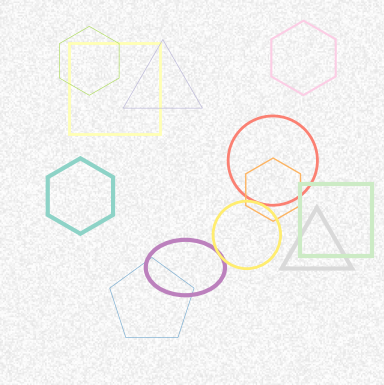[{"shape": "hexagon", "thickness": 3, "radius": 0.49, "center": [0.209, 0.491]}, {"shape": "square", "thickness": 2, "radius": 0.59, "center": [0.297, 0.771]}, {"shape": "triangle", "thickness": 0.5, "radius": 0.59, "center": [0.423, 0.778]}, {"shape": "circle", "thickness": 2, "radius": 0.58, "center": [0.709, 0.583]}, {"shape": "pentagon", "thickness": 0.5, "radius": 0.58, "center": [0.395, 0.216]}, {"shape": "hexagon", "thickness": 1, "radius": 0.41, "center": [0.709, 0.507]}, {"shape": "hexagon", "thickness": 0.5, "radius": 0.45, "center": [0.232, 0.842]}, {"shape": "hexagon", "thickness": 1.5, "radius": 0.48, "center": [0.788, 0.85]}, {"shape": "triangle", "thickness": 3, "radius": 0.53, "center": [0.823, 0.355]}, {"shape": "oval", "thickness": 3, "radius": 0.51, "center": [0.481, 0.305]}, {"shape": "square", "thickness": 3, "radius": 0.47, "center": [0.872, 0.429]}, {"shape": "circle", "thickness": 2, "radius": 0.44, "center": [0.641, 0.39]}]